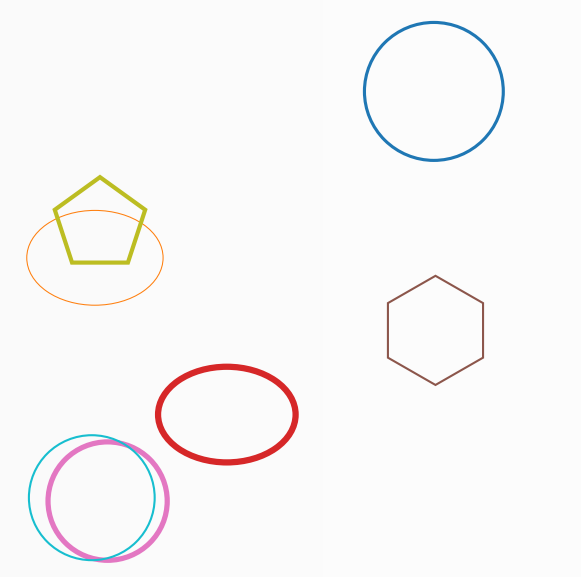[{"shape": "circle", "thickness": 1.5, "radius": 0.6, "center": [0.746, 0.841]}, {"shape": "oval", "thickness": 0.5, "radius": 0.59, "center": [0.163, 0.553]}, {"shape": "oval", "thickness": 3, "radius": 0.59, "center": [0.39, 0.281]}, {"shape": "hexagon", "thickness": 1, "radius": 0.47, "center": [0.749, 0.427]}, {"shape": "circle", "thickness": 2.5, "radius": 0.51, "center": [0.185, 0.131]}, {"shape": "pentagon", "thickness": 2, "radius": 0.41, "center": [0.172, 0.611]}, {"shape": "circle", "thickness": 1, "radius": 0.54, "center": [0.158, 0.137]}]